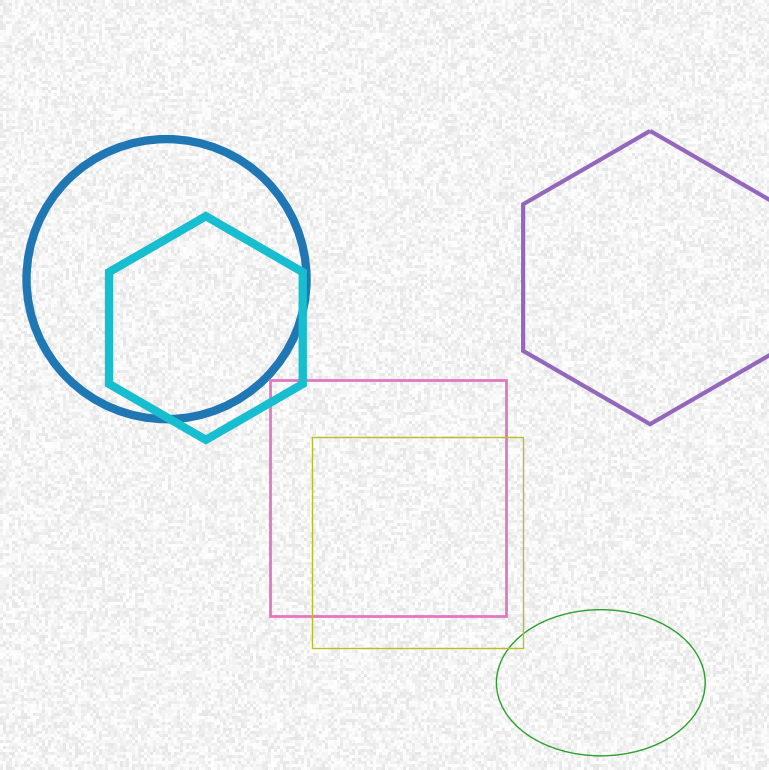[{"shape": "circle", "thickness": 3, "radius": 0.91, "center": [0.216, 0.638]}, {"shape": "oval", "thickness": 0.5, "radius": 0.68, "center": [0.78, 0.113]}, {"shape": "hexagon", "thickness": 1.5, "radius": 0.95, "center": [0.844, 0.64]}, {"shape": "square", "thickness": 1, "radius": 0.77, "center": [0.504, 0.353]}, {"shape": "square", "thickness": 0.5, "radius": 0.69, "center": [0.542, 0.295]}, {"shape": "hexagon", "thickness": 3, "radius": 0.73, "center": [0.267, 0.574]}]